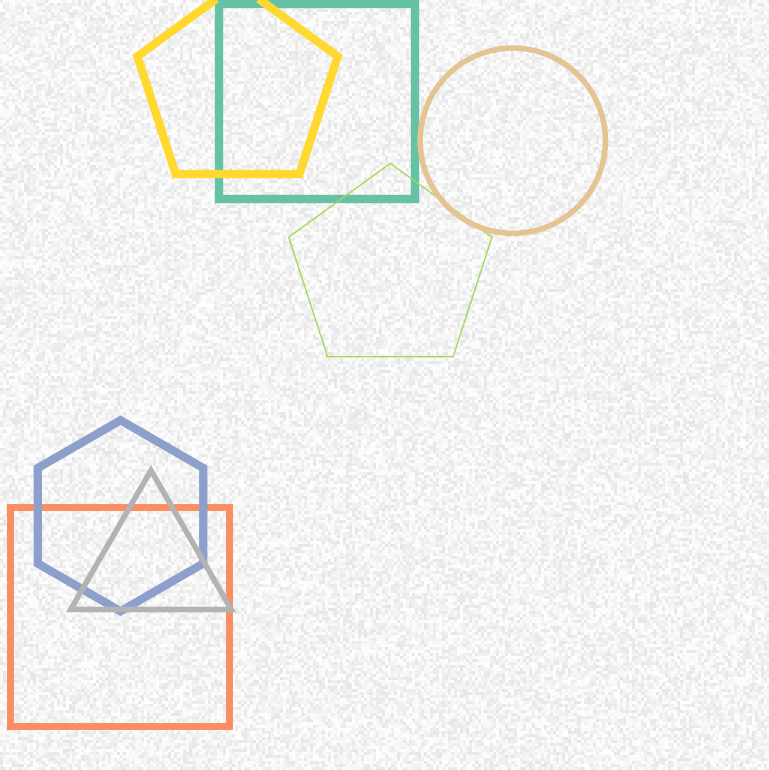[{"shape": "square", "thickness": 3, "radius": 0.64, "center": [0.412, 0.868]}, {"shape": "square", "thickness": 2.5, "radius": 0.71, "center": [0.155, 0.199]}, {"shape": "hexagon", "thickness": 3, "radius": 0.62, "center": [0.157, 0.33]}, {"shape": "pentagon", "thickness": 0.5, "radius": 0.69, "center": [0.507, 0.649]}, {"shape": "pentagon", "thickness": 3, "radius": 0.68, "center": [0.308, 0.885]}, {"shape": "circle", "thickness": 2, "radius": 0.6, "center": [0.666, 0.817]}, {"shape": "triangle", "thickness": 2, "radius": 0.6, "center": [0.196, 0.269]}]